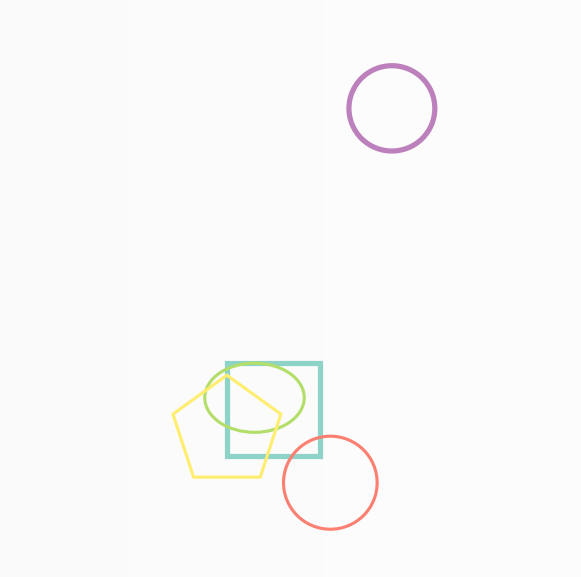[{"shape": "square", "thickness": 2.5, "radius": 0.4, "center": [0.47, 0.29]}, {"shape": "circle", "thickness": 1.5, "radius": 0.4, "center": [0.568, 0.163]}, {"shape": "oval", "thickness": 1.5, "radius": 0.43, "center": [0.438, 0.31]}, {"shape": "circle", "thickness": 2.5, "radius": 0.37, "center": [0.674, 0.811]}, {"shape": "pentagon", "thickness": 1.5, "radius": 0.49, "center": [0.39, 0.252]}]